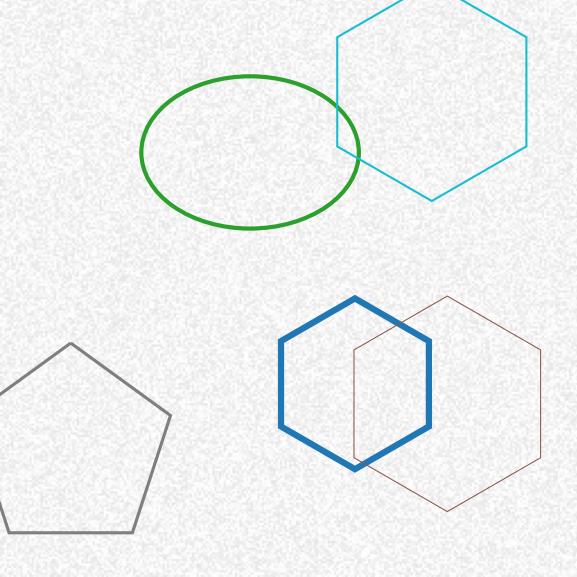[{"shape": "hexagon", "thickness": 3, "radius": 0.74, "center": [0.615, 0.335]}, {"shape": "oval", "thickness": 2, "radius": 0.94, "center": [0.433, 0.735]}, {"shape": "hexagon", "thickness": 0.5, "radius": 0.93, "center": [0.775, 0.3]}, {"shape": "pentagon", "thickness": 1.5, "radius": 0.91, "center": [0.123, 0.224]}, {"shape": "hexagon", "thickness": 1, "radius": 0.95, "center": [0.748, 0.84]}]